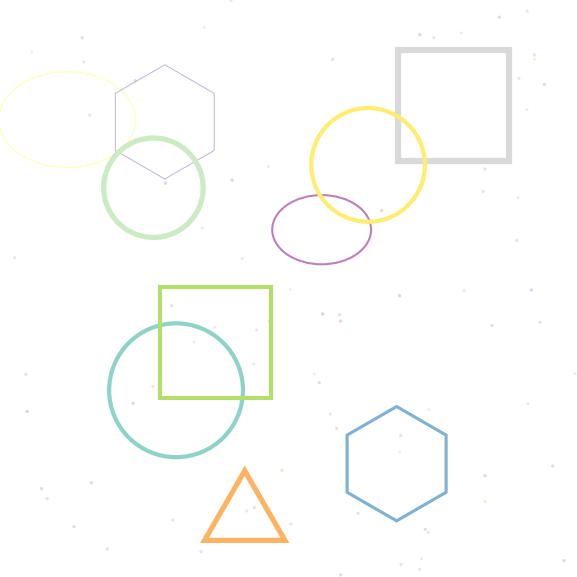[{"shape": "circle", "thickness": 2, "radius": 0.58, "center": [0.305, 0.323]}, {"shape": "oval", "thickness": 0.5, "radius": 0.59, "center": [0.116, 0.792]}, {"shape": "hexagon", "thickness": 0.5, "radius": 0.49, "center": [0.285, 0.788]}, {"shape": "hexagon", "thickness": 1.5, "radius": 0.49, "center": [0.687, 0.196]}, {"shape": "triangle", "thickness": 2.5, "radius": 0.4, "center": [0.424, 0.104]}, {"shape": "square", "thickness": 2, "radius": 0.48, "center": [0.373, 0.406]}, {"shape": "square", "thickness": 3, "radius": 0.48, "center": [0.785, 0.816]}, {"shape": "oval", "thickness": 1, "radius": 0.43, "center": [0.557, 0.601]}, {"shape": "circle", "thickness": 2.5, "radius": 0.43, "center": [0.266, 0.674]}, {"shape": "circle", "thickness": 2, "radius": 0.49, "center": [0.637, 0.714]}]